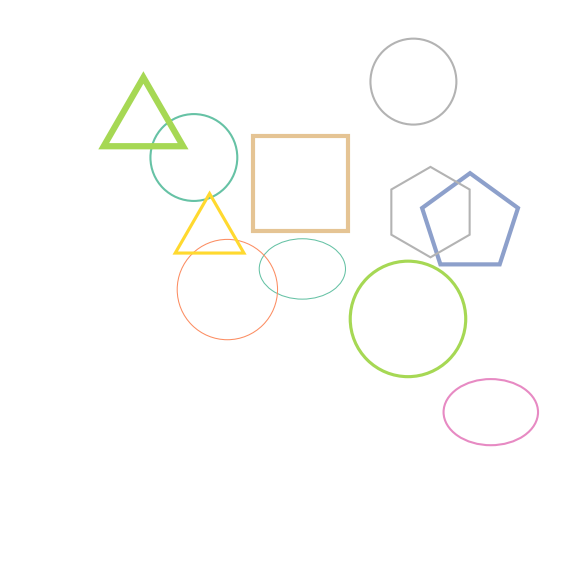[{"shape": "circle", "thickness": 1, "radius": 0.38, "center": [0.336, 0.726]}, {"shape": "oval", "thickness": 0.5, "radius": 0.37, "center": [0.524, 0.533]}, {"shape": "circle", "thickness": 0.5, "radius": 0.43, "center": [0.394, 0.498]}, {"shape": "pentagon", "thickness": 2, "radius": 0.44, "center": [0.814, 0.612]}, {"shape": "oval", "thickness": 1, "radius": 0.41, "center": [0.85, 0.285]}, {"shape": "circle", "thickness": 1.5, "radius": 0.5, "center": [0.706, 0.447]}, {"shape": "triangle", "thickness": 3, "radius": 0.4, "center": [0.248, 0.786]}, {"shape": "triangle", "thickness": 1.5, "radius": 0.34, "center": [0.363, 0.595]}, {"shape": "square", "thickness": 2, "radius": 0.41, "center": [0.521, 0.681]}, {"shape": "hexagon", "thickness": 1, "radius": 0.39, "center": [0.745, 0.632]}, {"shape": "circle", "thickness": 1, "radius": 0.37, "center": [0.716, 0.858]}]